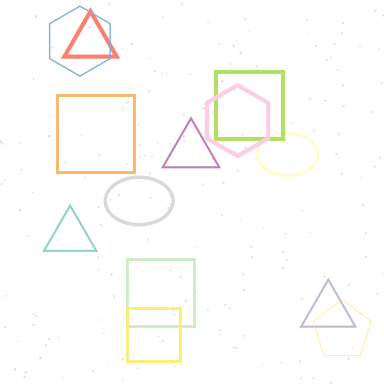[{"shape": "triangle", "thickness": 1.5, "radius": 0.39, "center": [0.182, 0.388]}, {"shape": "oval", "thickness": 1.5, "radius": 0.39, "center": [0.747, 0.599]}, {"shape": "triangle", "thickness": 1.5, "radius": 0.41, "center": [0.853, 0.192]}, {"shape": "triangle", "thickness": 3, "radius": 0.39, "center": [0.235, 0.892]}, {"shape": "hexagon", "thickness": 1, "radius": 0.45, "center": [0.208, 0.893]}, {"shape": "square", "thickness": 2, "radius": 0.5, "center": [0.248, 0.653]}, {"shape": "square", "thickness": 3, "radius": 0.44, "center": [0.648, 0.727]}, {"shape": "hexagon", "thickness": 3, "radius": 0.46, "center": [0.617, 0.687]}, {"shape": "oval", "thickness": 2.5, "radius": 0.44, "center": [0.361, 0.478]}, {"shape": "triangle", "thickness": 1.5, "radius": 0.42, "center": [0.496, 0.608]}, {"shape": "square", "thickness": 2, "radius": 0.44, "center": [0.417, 0.24]}, {"shape": "pentagon", "thickness": 0.5, "radius": 0.4, "center": [0.889, 0.141]}, {"shape": "square", "thickness": 2, "radius": 0.34, "center": [0.399, 0.131]}]